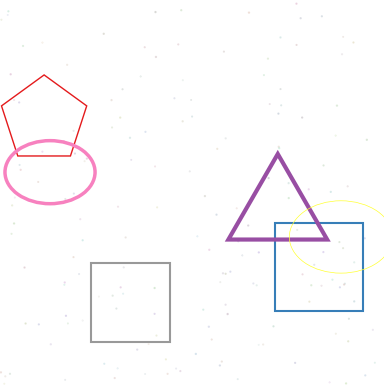[{"shape": "pentagon", "thickness": 1, "radius": 0.58, "center": [0.115, 0.689]}, {"shape": "square", "thickness": 1.5, "radius": 0.57, "center": [0.828, 0.306]}, {"shape": "triangle", "thickness": 3, "radius": 0.74, "center": [0.721, 0.452]}, {"shape": "oval", "thickness": 0.5, "radius": 0.67, "center": [0.886, 0.385]}, {"shape": "oval", "thickness": 2.5, "radius": 0.58, "center": [0.13, 0.553]}, {"shape": "square", "thickness": 1.5, "radius": 0.51, "center": [0.338, 0.213]}]